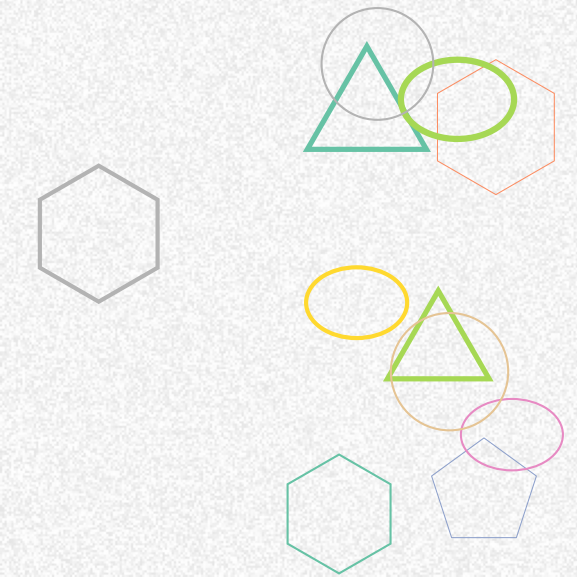[{"shape": "hexagon", "thickness": 1, "radius": 0.51, "center": [0.587, 0.109]}, {"shape": "triangle", "thickness": 2.5, "radius": 0.6, "center": [0.635, 0.8]}, {"shape": "hexagon", "thickness": 0.5, "radius": 0.58, "center": [0.859, 0.779]}, {"shape": "pentagon", "thickness": 0.5, "radius": 0.48, "center": [0.838, 0.145]}, {"shape": "oval", "thickness": 1, "radius": 0.44, "center": [0.886, 0.246]}, {"shape": "triangle", "thickness": 2.5, "radius": 0.51, "center": [0.759, 0.394]}, {"shape": "oval", "thickness": 3, "radius": 0.49, "center": [0.792, 0.827]}, {"shape": "oval", "thickness": 2, "radius": 0.44, "center": [0.618, 0.475]}, {"shape": "circle", "thickness": 1, "radius": 0.51, "center": [0.778, 0.356]}, {"shape": "circle", "thickness": 1, "radius": 0.48, "center": [0.654, 0.888]}, {"shape": "hexagon", "thickness": 2, "radius": 0.59, "center": [0.171, 0.594]}]